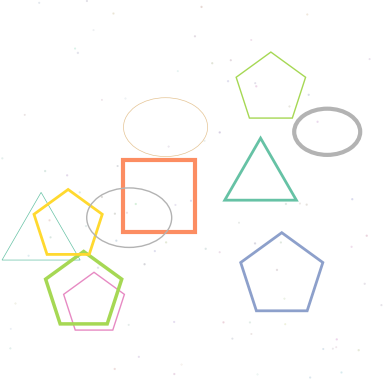[{"shape": "triangle", "thickness": 0.5, "radius": 0.59, "center": [0.107, 0.383]}, {"shape": "triangle", "thickness": 2, "radius": 0.54, "center": [0.677, 0.534]}, {"shape": "square", "thickness": 3, "radius": 0.47, "center": [0.414, 0.492]}, {"shape": "pentagon", "thickness": 2, "radius": 0.56, "center": [0.732, 0.283]}, {"shape": "pentagon", "thickness": 1, "radius": 0.41, "center": [0.244, 0.21]}, {"shape": "pentagon", "thickness": 2.5, "radius": 0.52, "center": [0.217, 0.243]}, {"shape": "pentagon", "thickness": 1, "radius": 0.47, "center": [0.704, 0.77]}, {"shape": "pentagon", "thickness": 2, "radius": 0.47, "center": [0.177, 0.415]}, {"shape": "oval", "thickness": 0.5, "radius": 0.55, "center": [0.43, 0.67]}, {"shape": "oval", "thickness": 1, "radius": 0.55, "center": [0.336, 0.435]}, {"shape": "oval", "thickness": 3, "radius": 0.43, "center": [0.85, 0.658]}]